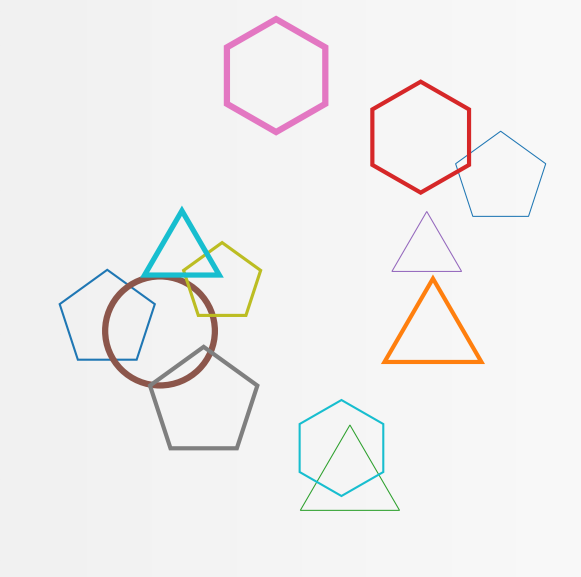[{"shape": "pentagon", "thickness": 0.5, "radius": 0.41, "center": [0.861, 0.69]}, {"shape": "pentagon", "thickness": 1, "radius": 0.43, "center": [0.185, 0.446]}, {"shape": "triangle", "thickness": 2, "radius": 0.48, "center": [0.745, 0.42]}, {"shape": "triangle", "thickness": 0.5, "radius": 0.49, "center": [0.602, 0.165]}, {"shape": "hexagon", "thickness": 2, "radius": 0.48, "center": [0.724, 0.762]}, {"shape": "triangle", "thickness": 0.5, "radius": 0.35, "center": [0.734, 0.564]}, {"shape": "circle", "thickness": 3, "radius": 0.47, "center": [0.275, 0.426]}, {"shape": "hexagon", "thickness": 3, "radius": 0.49, "center": [0.475, 0.868]}, {"shape": "pentagon", "thickness": 2, "radius": 0.49, "center": [0.35, 0.301]}, {"shape": "pentagon", "thickness": 1.5, "radius": 0.35, "center": [0.382, 0.509]}, {"shape": "triangle", "thickness": 2.5, "radius": 0.37, "center": [0.313, 0.56]}, {"shape": "hexagon", "thickness": 1, "radius": 0.42, "center": [0.587, 0.223]}]